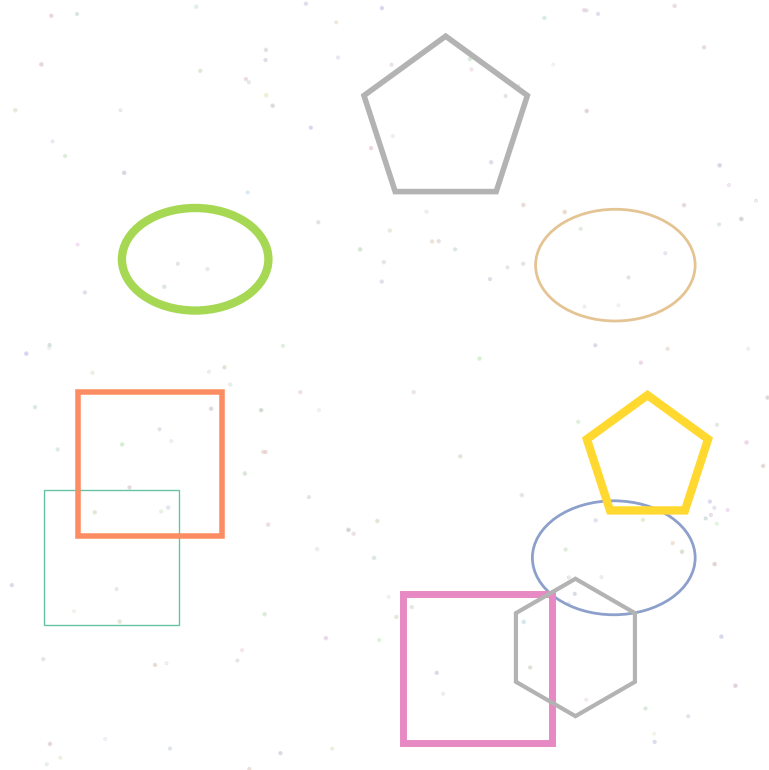[{"shape": "square", "thickness": 0.5, "radius": 0.44, "center": [0.145, 0.276]}, {"shape": "square", "thickness": 2, "radius": 0.47, "center": [0.195, 0.398]}, {"shape": "oval", "thickness": 1, "radius": 0.53, "center": [0.797, 0.276]}, {"shape": "square", "thickness": 2.5, "radius": 0.48, "center": [0.62, 0.132]}, {"shape": "oval", "thickness": 3, "radius": 0.48, "center": [0.253, 0.663]}, {"shape": "pentagon", "thickness": 3, "radius": 0.41, "center": [0.841, 0.404]}, {"shape": "oval", "thickness": 1, "radius": 0.52, "center": [0.799, 0.656]}, {"shape": "pentagon", "thickness": 2, "radius": 0.56, "center": [0.579, 0.841]}, {"shape": "hexagon", "thickness": 1.5, "radius": 0.45, "center": [0.747, 0.159]}]